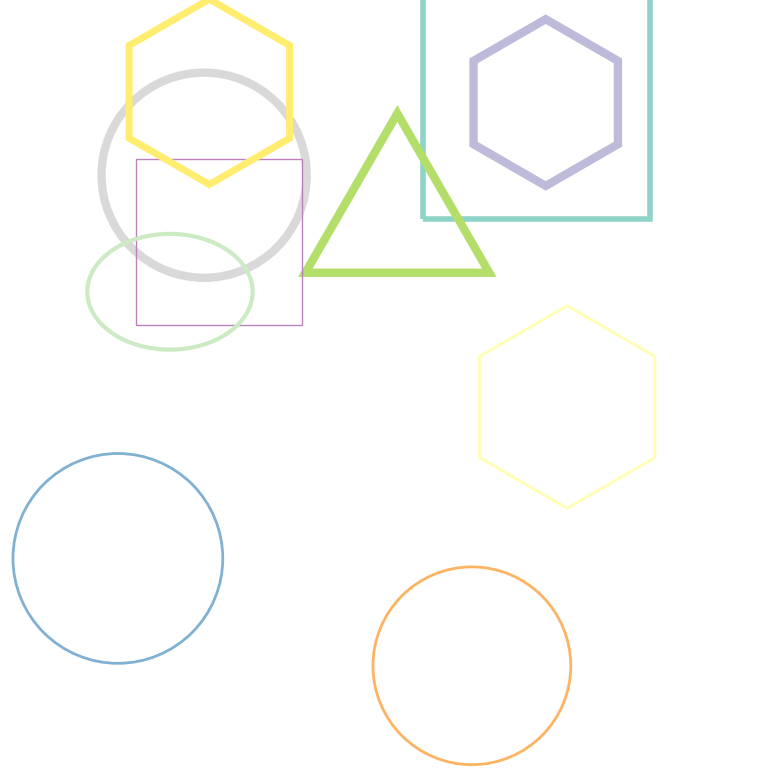[{"shape": "square", "thickness": 2, "radius": 0.74, "center": [0.697, 0.863]}, {"shape": "hexagon", "thickness": 1, "radius": 0.66, "center": [0.737, 0.471]}, {"shape": "hexagon", "thickness": 3, "radius": 0.54, "center": [0.709, 0.867]}, {"shape": "circle", "thickness": 1, "radius": 0.68, "center": [0.153, 0.275]}, {"shape": "circle", "thickness": 1, "radius": 0.64, "center": [0.613, 0.135]}, {"shape": "triangle", "thickness": 3, "radius": 0.69, "center": [0.516, 0.715]}, {"shape": "circle", "thickness": 3, "radius": 0.67, "center": [0.265, 0.772]}, {"shape": "square", "thickness": 0.5, "radius": 0.54, "center": [0.284, 0.686]}, {"shape": "oval", "thickness": 1.5, "radius": 0.54, "center": [0.221, 0.621]}, {"shape": "hexagon", "thickness": 2.5, "radius": 0.6, "center": [0.272, 0.881]}]